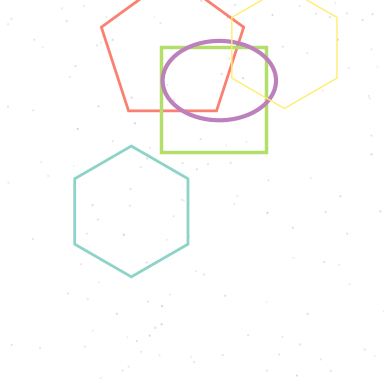[{"shape": "hexagon", "thickness": 2, "radius": 0.85, "center": [0.341, 0.451]}, {"shape": "pentagon", "thickness": 2, "radius": 0.97, "center": [0.448, 0.869]}, {"shape": "square", "thickness": 2.5, "radius": 0.68, "center": [0.554, 0.741]}, {"shape": "oval", "thickness": 3, "radius": 0.74, "center": [0.57, 0.791]}, {"shape": "hexagon", "thickness": 1, "radius": 0.79, "center": [0.739, 0.876]}]